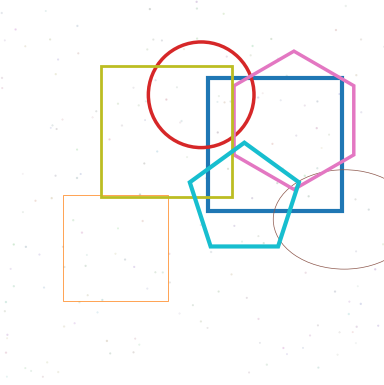[{"shape": "square", "thickness": 3, "radius": 0.87, "center": [0.714, 0.624]}, {"shape": "square", "thickness": 0.5, "radius": 0.69, "center": [0.3, 0.356]}, {"shape": "circle", "thickness": 2.5, "radius": 0.69, "center": [0.523, 0.754]}, {"shape": "oval", "thickness": 0.5, "radius": 0.92, "center": [0.894, 0.43]}, {"shape": "hexagon", "thickness": 2.5, "radius": 0.9, "center": [0.763, 0.688]}, {"shape": "square", "thickness": 2, "radius": 0.85, "center": [0.433, 0.659]}, {"shape": "pentagon", "thickness": 3, "radius": 0.75, "center": [0.635, 0.48]}]